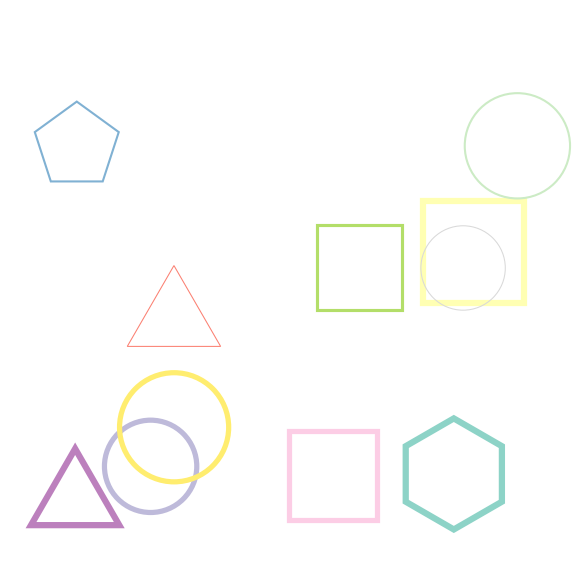[{"shape": "hexagon", "thickness": 3, "radius": 0.48, "center": [0.786, 0.178]}, {"shape": "square", "thickness": 3, "radius": 0.44, "center": [0.82, 0.563]}, {"shape": "circle", "thickness": 2.5, "radius": 0.4, "center": [0.261, 0.192]}, {"shape": "triangle", "thickness": 0.5, "radius": 0.47, "center": [0.301, 0.446]}, {"shape": "pentagon", "thickness": 1, "radius": 0.38, "center": [0.133, 0.747]}, {"shape": "square", "thickness": 1.5, "radius": 0.37, "center": [0.623, 0.536]}, {"shape": "square", "thickness": 2.5, "radius": 0.38, "center": [0.577, 0.175]}, {"shape": "circle", "thickness": 0.5, "radius": 0.37, "center": [0.802, 0.535]}, {"shape": "triangle", "thickness": 3, "radius": 0.44, "center": [0.13, 0.134]}, {"shape": "circle", "thickness": 1, "radius": 0.46, "center": [0.896, 0.747]}, {"shape": "circle", "thickness": 2.5, "radius": 0.47, "center": [0.301, 0.259]}]